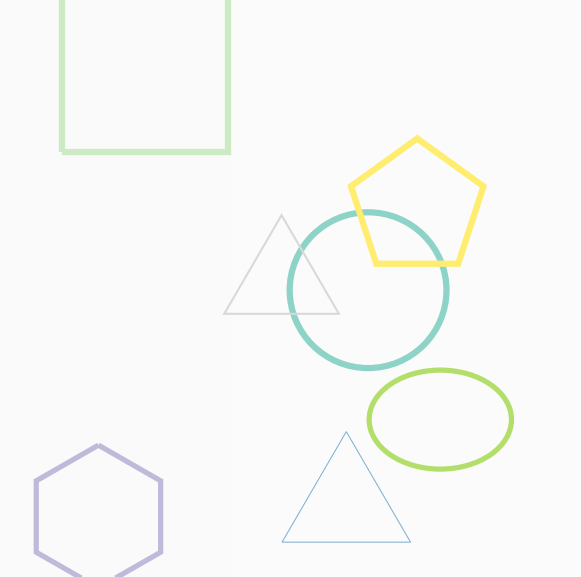[{"shape": "circle", "thickness": 3, "radius": 0.67, "center": [0.633, 0.497]}, {"shape": "hexagon", "thickness": 2.5, "radius": 0.62, "center": [0.169, 0.105]}, {"shape": "triangle", "thickness": 0.5, "radius": 0.64, "center": [0.596, 0.124]}, {"shape": "oval", "thickness": 2.5, "radius": 0.61, "center": [0.758, 0.273]}, {"shape": "triangle", "thickness": 1, "radius": 0.57, "center": [0.484, 0.513]}, {"shape": "square", "thickness": 3, "radius": 0.71, "center": [0.249, 0.878]}, {"shape": "pentagon", "thickness": 3, "radius": 0.6, "center": [0.718, 0.639]}]